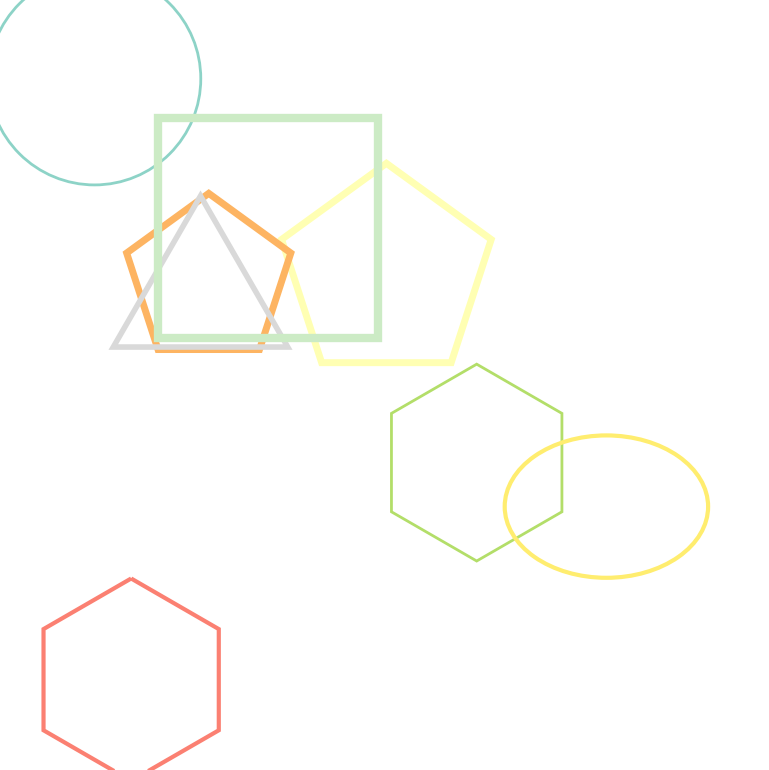[{"shape": "circle", "thickness": 1, "radius": 0.69, "center": [0.123, 0.898]}, {"shape": "pentagon", "thickness": 2.5, "radius": 0.72, "center": [0.502, 0.645]}, {"shape": "hexagon", "thickness": 1.5, "radius": 0.66, "center": [0.17, 0.117]}, {"shape": "pentagon", "thickness": 2.5, "radius": 0.56, "center": [0.271, 0.637]}, {"shape": "hexagon", "thickness": 1, "radius": 0.64, "center": [0.619, 0.399]}, {"shape": "triangle", "thickness": 2, "radius": 0.65, "center": [0.26, 0.615]}, {"shape": "square", "thickness": 3, "radius": 0.71, "center": [0.348, 0.704]}, {"shape": "oval", "thickness": 1.5, "radius": 0.66, "center": [0.788, 0.342]}]